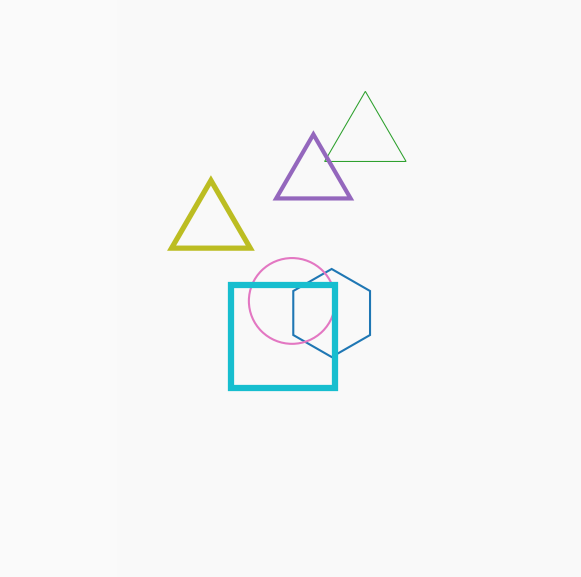[{"shape": "hexagon", "thickness": 1, "radius": 0.38, "center": [0.571, 0.457]}, {"shape": "triangle", "thickness": 0.5, "radius": 0.4, "center": [0.629, 0.76]}, {"shape": "triangle", "thickness": 2, "radius": 0.37, "center": [0.539, 0.692]}, {"shape": "circle", "thickness": 1, "radius": 0.37, "center": [0.502, 0.478]}, {"shape": "triangle", "thickness": 2.5, "radius": 0.39, "center": [0.363, 0.609]}, {"shape": "square", "thickness": 3, "radius": 0.45, "center": [0.487, 0.417]}]